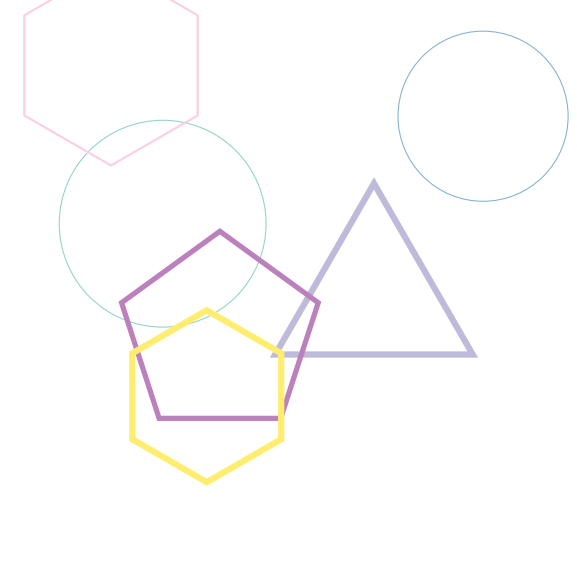[{"shape": "circle", "thickness": 0.5, "radius": 0.9, "center": [0.282, 0.612]}, {"shape": "triangle", "thickness": 3, "radius": 0.99, "center": [0.648, 0.484]}, {"shape": "circle", "thickness": 0.5, "radius": 0.74, "center": [0.836, 0.798]}, {"shape": "hexagon", "thickness": 1, "radius": 0.87, "center": [0.192, 0.886]}, {"shape": "pentagon", "thickness": 2.5, "radius": 0.9, "center": [0.381, 0.42]}, {"shape": "hexagon", "thickness": 3, "radius": 0.74, "center": [0.358, 0.313]}]